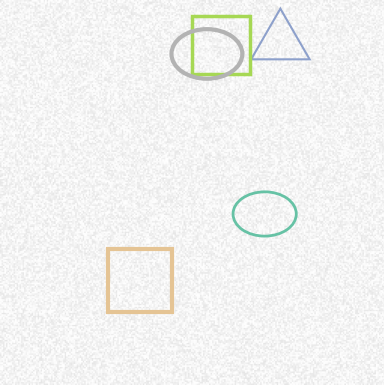[{"shape": "oval", "thickness": 2, "radius": 0.41, "center": [0.687, 0.444]}, {"shape": "triangle", "thickness": 1.5, "radius": 0.44, "center": [0.728, 0.89]}, {"shape": "square", "thickness": 2.5, "radius": 0.37, "center": [0.574, 0.883]}, {"shape": "square", "thickness": 3, "radius": 0.41, "center": [0.364, 0.272]}, {"shape": "oval", "thickness": 3, "radius": 0.46, "center": [0.537, 0.86]}]